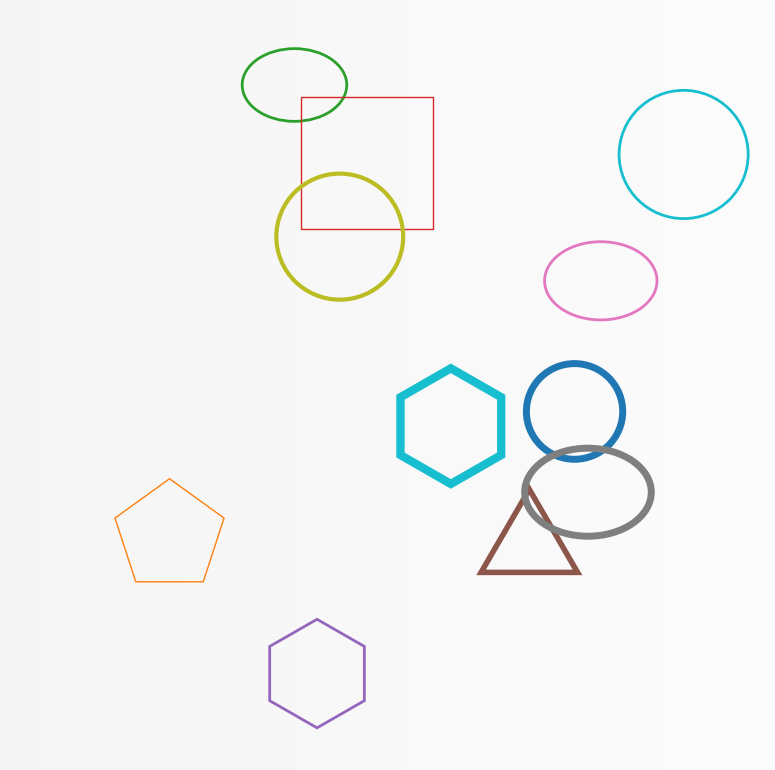[{"shape": "circle", "thickness": 2.5, "radius": 0.31, "center": [0.741, 0.466]}, {"shape": "pentagon", "thickness": 0.5, "radius": 0.37, "center": [0.219, 0.304]}, {"shape": "oval", "thickness": 1, "radius": 0.34, "center": [0.38, 0.89]}, {"shape": "square", "thickness": 0.5, "radius": 0.43, "center": [0.474, 0.788]}, {"shape": "hexagon", "thickness": 1, "radius": 0.35, "center": [0.409, 0.125]}, {"shape": "triangle", "thickness": 2, "radius": 0.36, "center": [0.683, 0.293]}, {"shape": "oval", "thickness": 1, "radius": 0.36, "center": [0.775, 0.635]}, {"shape": "oval", "thickness": 2.5, "radius": 0.41, "center": [0.759, 0.361]}, {"shape": "circle", "thickness": 1.5, "radius": 0.41, "center": [0.438, 0.693]}, {"shape": "hexagon", "thickness": 3, "radius": 0.38, "center": [0.582, 0.447]}, {"shape": "circle", "thickness": 1, "radius": 0.42, "center": [0.882, 0.799]}]